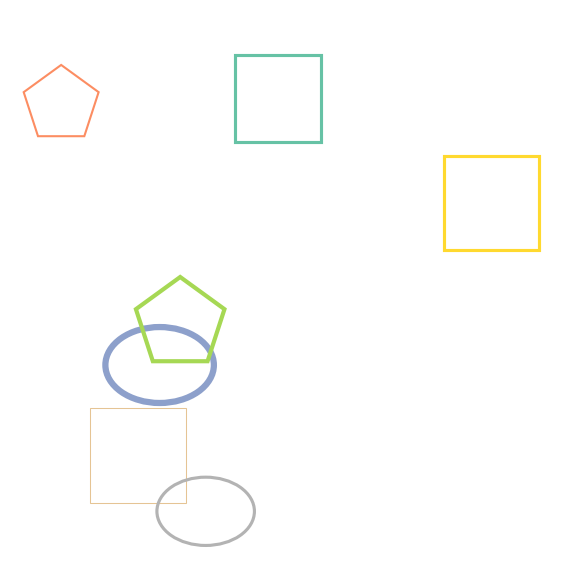[{"shape": "square", "thickness": 1.5, "radius": 0.37, "center": [0.481, 0.829]}, {"shape": "pentagon", "thickness": 1, "radius": 0.34, "center": [0.106, 0.818]}, {"shape": "oval", "thickness": 3, "radius": 0.47, "center": [0.276, 0.367]}, {"shape": "pentagon", "thickness": 2, "radius": 0.4, "center": [0.312, 0.439]}, {"shape": "square", "thickness": 1.5, "radius": 0.41, "center": [0.851, 0.648]}, {"shape": "square", "thickness": 0.5, "radius": 0.41, "center": [0.239, 0.21]}, {"shape": "oval", "thickness": 1.5, "radius": 0.42, "center": [0.356, 0.114]}]